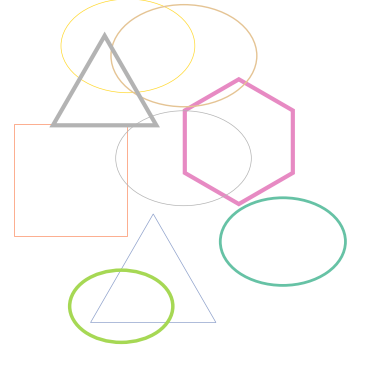[{"shape": "oval", "thickness": 2, "radius": 0.81, "center": [0.735, 0.373]}, {"shape": "square", "thickness": 0.5, "radius": 0.73, "center": [0.183, 0.533]}, {"shape": "triangle", "thickness": 0.5, "radius": 0.94, "center": [0.398, 0.256]}, {"shape": "hexagon", "thickness": 3, "radius": 0.81, "center": [0.62, 0.632]}, {"shape": "oval", "thickness": 2.5, "radius": 0.67, "center": [0.315, 0.205]}, {"shape": "oval", "thickness": 0.5, "radius": 0.87, "center": [0.332, 0.881]}, {"shape": "oval", "thickness": 1, "radius": 0.95, "center": [0.478, 0.855]}, {"shape": "oval", "thickness": 0.5, "radius": 0.88, "center": [0.477, 0.589]}, {"shape": "triangle", "thickness": 3, "radius": 0.78, "center": [0.272, 0.752]}]